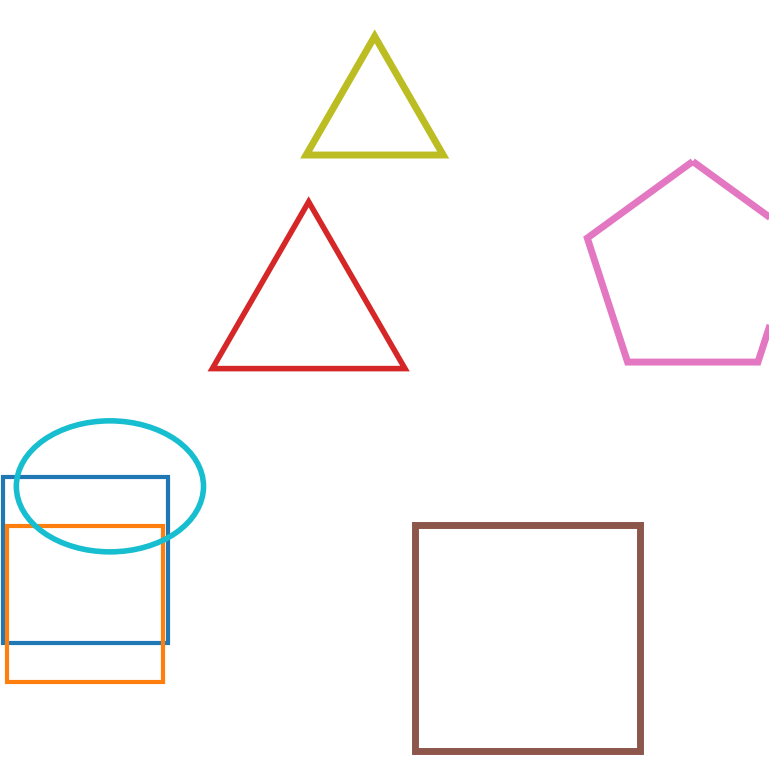[{"shape": "square", "thickness": 1.5, "radius": 0.54, "center": [0.111, 0.273]}, {"shape": "square", "thickness": 1.5, "radius": 0.51, "center": [0.11, 0.215]}, {"shape": "triangle", "thickness": 2, "radius": 0.72, "center": [0.401, 0.594]}, {"shape": "square", "thickness": 2.5, "radius": 0.73, "center": [0.685, 0.172]}, {"shape": "pentagon", "thickness": 2.5, "radius": 0.72, "center": [0.9, 0.646]}, {"shape": "triangle", "thickness": 2.5, "radius": 0.51, "center": [0.487, 0.85]}, {"shape": "oval", "thickness": 2, "radius": 0.61, "center": [0.143, 0.368]}]